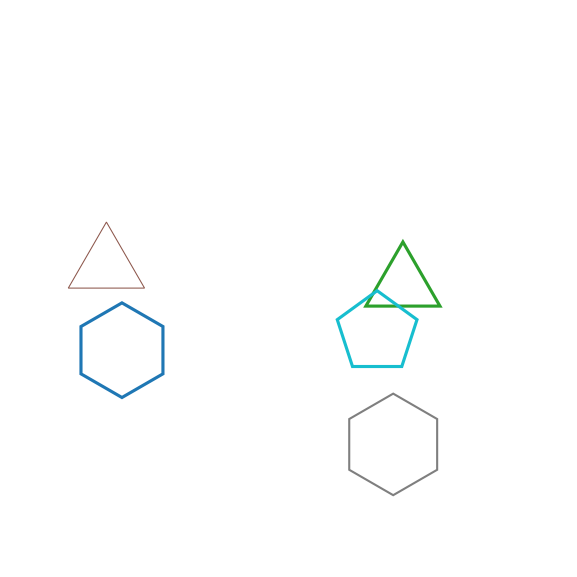[{"shape": "hexagon", "thickness": 1.5, "radius": 0.41, "center": [0.211, 0.393]}, {"shape": "triangle", "thickness": 1.5, "radius": 0.37, "center": [0.698, 0.506]}, {"shape": "triangle", "thickness": 0.5, "radius": 0.38, "center": [0.184, 0.538]}, {"shape": "hexagon", "thickness": 1, "radius": 0.44, "center": [0.681, 0.23]}, {"shape": "pentagon", "thickness": 1.5, "radius": 0.36, "center": [0.653, 0.423]}]